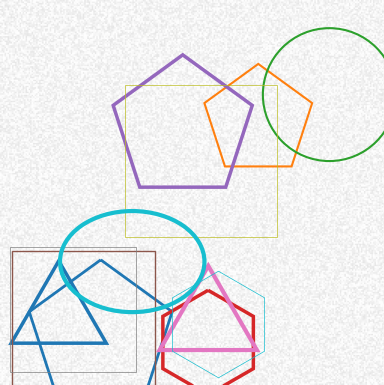[{"shape": "pentagon", "thickness": 2, "radius": 0.98, "center": [0.262, 0.13]}, {"shape": "triangle", "thickness": 2.5, "radius": 0.71, "center": [0.153, 0.18]}, {"shape": "pentagon", "thickness": 1.5, "radius": 0.74, "center": [0.671, 0.687]}, {"shape": "circle", "thickness": 1.5, "radius": 0.86, "center": [0.855, 0.754]}, {"shape": "hexagon", "thickness": 2.5, "radius": 0.68, "center": [0.541, 0.11]}, {"shape": "pentagon", "thickness": 2.5, "radius": 0.95, "center": [0.475, 0.668]}, {"shape": "square", "thickness": 1, "radius": 0.93, "center": [0.217, 0.161]}, {"shape": "triangle", "thickness": 3, "radius": 0.73, "center": [0.541, 0.164]}, {"shape": "square", "thickness": 0.5, "radius": 0.81, "center": [0.19, 0.196]}, {"shape": "square", "thickness": 0.5, "radius": 0.99, "center": [0.521, 0.583]}, {"shape": "hexagon", "thickness": 0.5, "radius": 0.69, "center": [0.568, 0.157]}, {"shape": "oval", "thickness": 3, "radius": 0.94, "center": [0.343, 0.321]}]